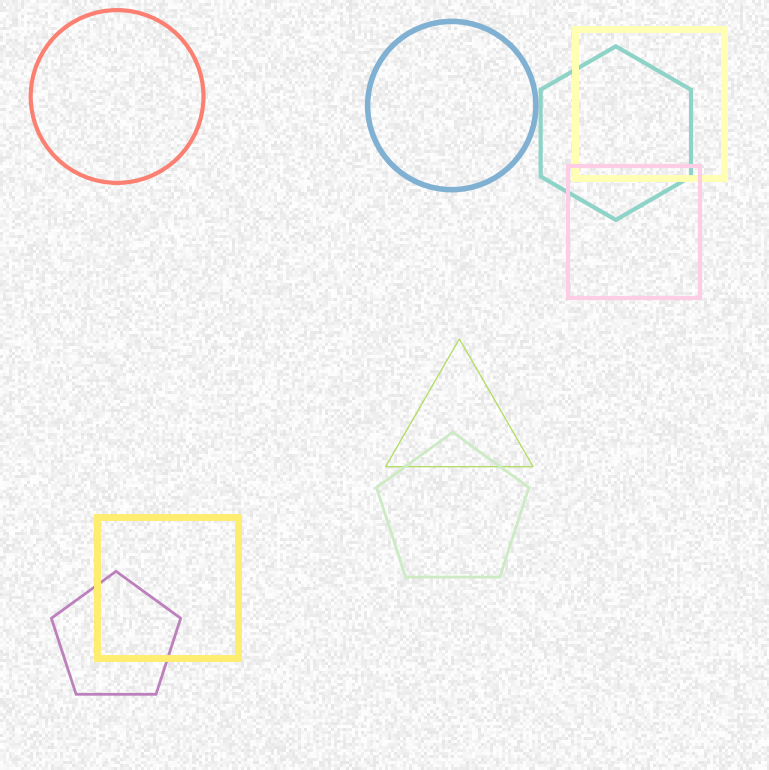[{"shape": "hexagon", "thickness": 1.5, "radius": 0.56, "center": [0.8, 0.827]}, {"shape": "square", "thickness": 2.5, "radius": 0.48, "center": [0.844, 0.866]}, {"shape": "circle", "thickness": 1.5, "radius": 0.56, "center": [0.152, 0.875]}, {"shape": "circle", "thickness": 2, "radius": 0.55, "center": [0.587, 0.863]}, {"shape": "triangle", "thickness": 0.5, "radius": 0.55, "center": [0.597, 0.449]}, {"shape": "square", "thickness": 1.5, "radius": 0.43, "center": [0.824, 0.699]}, {"shape": "pentagon", "thickness": 1, "radius": 0.44, "center": [0.151, 0.17]}, {"shape": "pentagon", "thickness": 1, "radius": 0.52, "center": [0.588, 0.335]}, {"shape": "square", "thickness": 2.5, "radius": 0.46, "center": [0.217, 0.237]}]